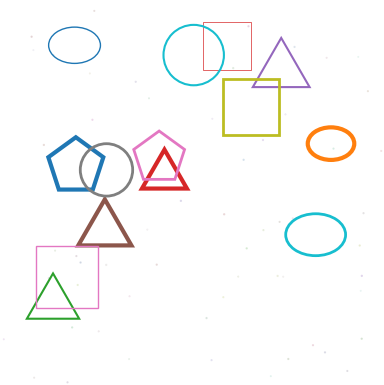[{"shape": "oval", "thickness": 1, "radius": 0.34, "center": [0.194, 0.882]}, {"shape": "pentagon", "thickness": 3, "radius": 0.38, "center": [0.197, 0.568]}, {"shape": "oval", "thickness": 3, "radius": 0.3, "center": [0.86, 0.627]}, {"shape": "triangle", "thickness": 1.5, "radius": 0.39, "center": [0.138, 0.211]}, {"shape": "square", "thickness": 0.5, "radius": 0.31, "center": [0.59, 0.881]}, {"shape": "triangle", "thickness": 3, "radius": 0.34, "center": [0.427, 0.544]}, {"shape": "triangle", "thickness": 1.5, "radius": 0.43, "center": [0.73, 0.816]}, {"shape": "triangle", "thickness": 3, "radius": 0.4, "center": [0.272, 0.402]}, {"shape": "pentagon", "thickness": 2, "radius": 0.35, "center": [0.413, 0.59]}, {"shape": "square", "thickness": 1, "radius": 0.4, "center": [0.175, 0.279]}, {"shape": "circle", "thickness": 2, "radius": 0.34, "center": [0.277, 0.559]}, {"shape": "square", "thickness": 2, "radius": 0.36, "center": [0.652, 0.722]}, {"shape": "circle", "thickness": 1.5, "radius": 0.39, "center": [0.503, 0.857]}, {"shape": "oval", "thickness": 2, "radius": 0.39, "center": [0.82, 0.39]}]